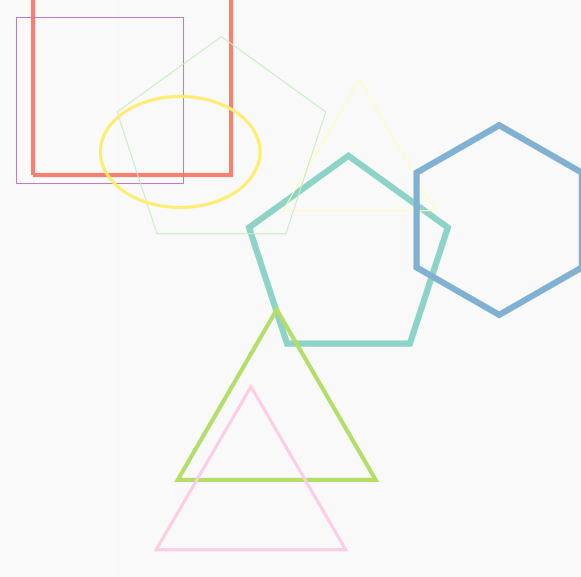[{"shape": "pentagon", "thickness": 3, "radius": 0.9, "center": [0.6, 0.55]}, {"shape": "triangle", "thickness": 0.5, "radius": 0.76, "center": [0.618, 0.71]}, {"shape": "square", "thickness": 2, "radius": 0.85, "center": [0.227, 0.866]}, {"shape": "hexagon", "thickness": 3, "radius": 0.82, "center": [0.859, 0.618]}, {"shape": "triangle", "thickness": 2, "radius": 0.98, "center": [0.476, 0.266]}, {"shape": "triangle", "thickness": 1.5, "radius": 0.94, "center": [0.432, 0.141]}, {"shape": "square", "thickness": 0.5, "radius": 0.72, "center": [0.171, 0.826]}, {"shape": "pentagon", "thickness": 0.5, "radius": 0.94, "center": [0.381, 0.747]}, {"shape": "oval", "thickness": 1.5, "radius": 0.69, "center": [0.31, 0.736]}]